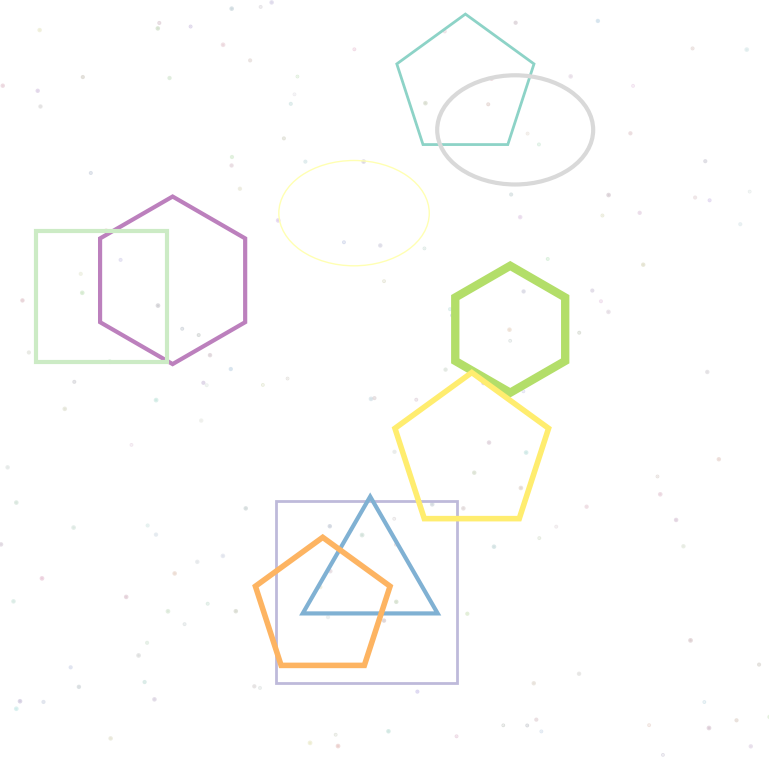[{"shape": "pentagon", "thickness": 1, "radius": 0.47, "center": [0.604, 0.888]}, {"shape": "oval", "thickness": 0.5, "radius": 0.49, "center": [0.46, 0.723]}, {"shape": "square", "thickness": 1, "radius": 0.59, "center": [0.476, 0.231]}, {"shape": "triangle", "thickness": 1.5, "radius": 0.51, "center": [0.481, 0.254]}, {"shape": "pentagon", "thickness": 2, "radius": 0.46, "center": [0.419, 0.21]}, {"shape": "hexagon", "thickness": 3, "radius": 0.41, "center": [0.663, 0.572]}, {"shape": "oval", "thickness": 1.5, "radius": 0.51, "center": [0.669, 0.831]}, {"shape": "hexagon", "thickness": 1.5, "radius": 0.54, "center": [0.224, 0.636]}, {"shape": "square", "thickness": 1.5, "radius": 0.43, "center": [0.132, 0.615]}, {"shape": "pentagon", "thickness": 2, "radius": 0.52, "center": [0.613, 0.411]}]